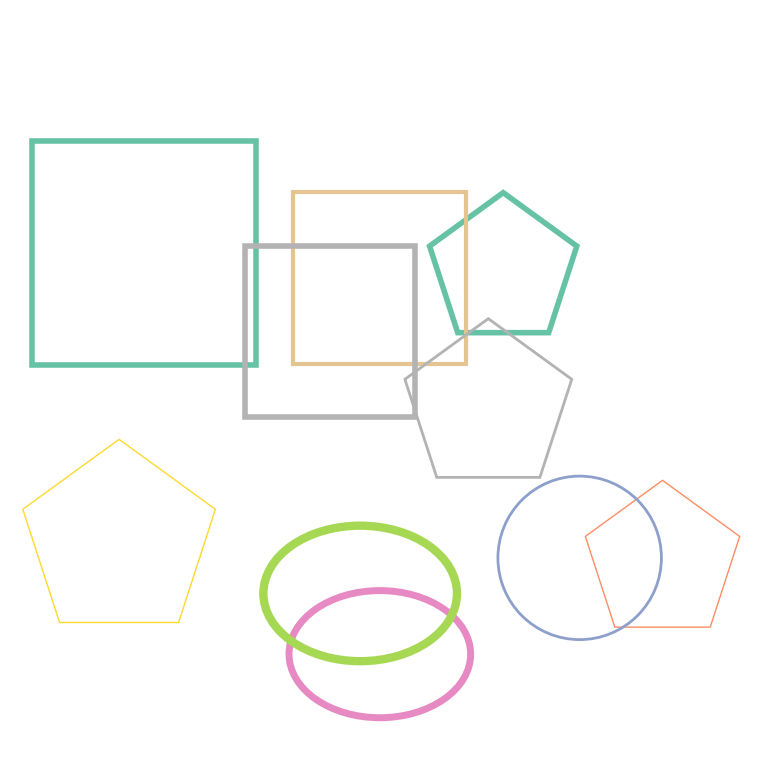[{"shape": "pentagon", "thickness": 2, "radius": 0.5, "center": [0.654, 0.649]}, {"shape": "square", "thickness": 2, "radius": 0.73, "center": [0.187, 0.672]}, {"shape": "pentagon", "thickness": 0.5, "radius": 0.53, "center": [0.86, 0.271]}, {"shape": "circle", "thickness": 1, "radius": 0.53, "center": [0.753, 0.275]}, {"shape": "oval", "thickness": 2.5, "radius": 0.59, "center": [0.493, 0.15]}, {"shape": "oval", "thickness": 3, "radius": 0.63, "center": [0.468, 0.229]}, {"shape": "pentagon", "thickness": 0.5, "radius": 0.66, "center": [0.155, 0.298]}, {"shape": "square", "thickness": 1.5, "radius": 0.56, "center": [0.493, 0.639]}, {"shape": "pentagon", "thickness": 1, "radius": 0.57, "center": [0.634, 0.472]}, {"shape": "square", "thickness": 2, "radius": 0.55, "center": [0.428, 0.569]}]